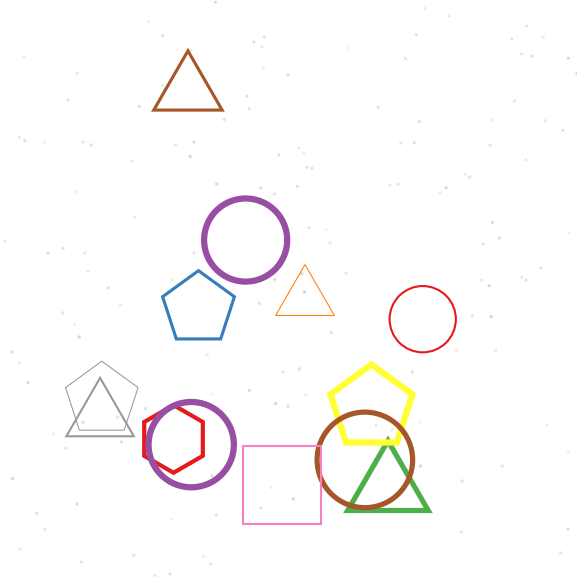[{"shape": "hexagon", "thickness": 2, "radius": 0.29, "center": [0.3, 0.239]}, {"shape": "circle", "thickness": 1, "radius": 0.29, "center": [0.732, 0.446]}, {"shape": "pentagon", "thickness": 1.5, "radius": 0.33, "center": [0.344, 0.465]}, {"shape": "triangle", "thickness": 2.5, "radius": 0.4, "center": [0.672, 0.155]}, {"shape": "circle", "thickness": 3, "radius": 0.36, "center": [0.425, 0.583]}, {"shape": "circle", "thickness": 3, "radius": 0.37, "center": [0.331, 0.229]}, {"shape": "triangle", "thickness": 0.5, "radius": 0.29, "center": [0.528, 0.482]}, {"shape": "pentagon", "thickness": 3, "radius": 0.37, "center": [0.643, 0.293]}, {"shape": "circle", "thickness": 2.5, "radius": 0.41, "center": [0.632, 0.203]}, {"shape": "triangle", "thickness": 1.5, "radius": 0.34, "center": [0.325, 0.843]}, {"shape": "square", "thickness": 1, "radius": 0.34, "center": [0.489, 0.159]}, {"shape": "pentagon", "thickness": 0.5, "radius": 0.33, "center": [0.176, 0.308]}, {"shape": "triangle", "thickness": 1, "radius": 0.34, "center": [0.173, 0.277]}]